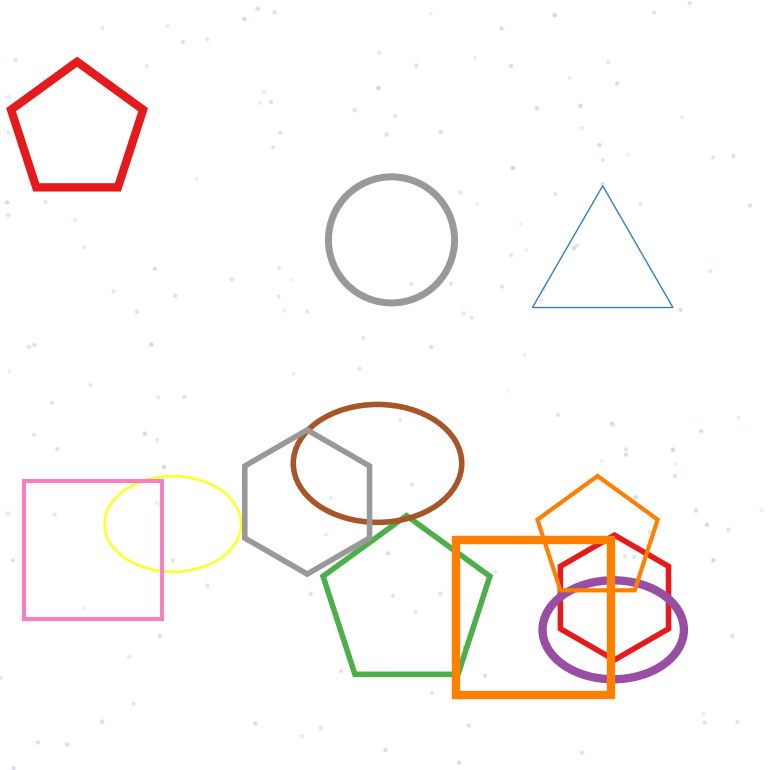[{"shape": "hexagon", "thickness": 2, "radius": 0.41, "center": [0.798, 0.224]}, {"shape": "pentagon", "thickness": 3, "radius": 0.45, "center": [0.1, 0.83]}, {"shape": "triangle", "thickness": 0.5, "radius": 0.53, "center": [0.783, 0.653]}, {"shape": "pentagon", "thickness": 2, "radius": 0.57, "center": [0.528, 0.216]}, {"shape": "oval", "thickness": 3, "radius": 0.46, "center": [0.796, 0.182]}, {"shape": "square", "thickness": 3, "radius": 0.5, "center": [0.693, 0.198]}, {"shape": "pentagon", "thickness": 1.5, "radius": 0.41, "center": [0.776, 0.3]}, {"shape": "oval", "thickness": 1, "radius": 0.44, "center": [0.225, 0.319]}, {"shape": "oval", "thickness": 2, "radius": 0.55, "center": [0.49, 0.398]}, {"shape": "square", "thickness": 1.5, "radius": 0.45, "center": [0.121, 0.285]}, {"shape": "hexagon", "thickness": 2, "radius": 0.47, "center": [0.399, 0.348]}, {"shape": "circle", "thickness": 2.5, "radius": 0.41, "center": [0.508, 0.688]}]